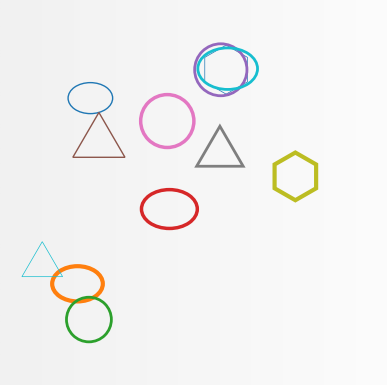[{"shape": "oval", "thickness": 1, "radius": 0.29, "center": [0.233, 0.745]}, {"shape": "hexagon", "thickness": 0.5, "radius": 0.32, "center": [0.584, 0.819]}, {"shape": "oval", "thickness": 3, "radius": 0.33, "center": [0.2, 0.263]}, {"shape": "circle", "thickness": 2, "radius": 0.29, "center": [0.229, 0.17]}, {"shape": "oval", "thickness": 2.5, "radius": 0.36, "center": [0.437, 0.457]}, {"shape": "circle", "thickness": 2, "radius": 0.34, "center": [0.57, 0.819]}, {"shape": "triangle", "thickness": 1, "radius": 0.39, "center": [0.255, 0.63]}, {"shape": "circle", "thickness": 2.5, "radius": 0.34, "center": [0.432, 0.686]}, {"shape": "triangle", "thickness": 2, "radius": 0.35, "center": [0.567, 0.603]}, {"shape": "hexagon", "thickness": 3, "radius": 0.31, "center": [0.762, 0.542]}, {"shape": "oval", "thickness": 2, "radius": 0.39, "center": [0.588, 0.822]}, {"shape": "triangle", "thickness": 0.5, "radius": 0.3, "center": [0.109, 0.312]}]